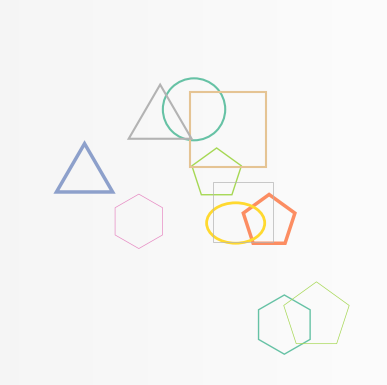[{"shape": "circle", "thickness": 1.5, "radius": 0.4, "center": [0.501, 0.716]}, {"shape": "hexagon", "thickness": 1, "radius": 0.38, "center": [0.734, 0.157]}, {"shape": "pentagon", "thickness": 2.5, "radius": 0.35, "center": [0.694, 0.425]}, {"shape": "triangle", "thickness": 2.5, "radius": 0.42, "center": [0.218, 0.543]}, {"shape": "hexagon", "thickness": 0.5, "radius": 0.35, "center": [0.358, 0.425]}, {"shape": "pentagon", "thickness": 1, "radius": 0.34, "center": [0.559, 0.549]}, {"shape": "pentagon", "thickness": 0.5, "radius": 0.44, "center": [0.817, 0.179]}, {"shape": "oval", "thickness": 2, "radius": 0.37, "center": [0.608, 0.421]}, {"shape": "square", "thickness": 1.5, "radius": 0.49, "center": [0.588, 0.663]}, {"shape": "square", "thickness": 0.5, "radius": 0.38, "center": [0.627, 0.449]}, {"shape": "triangle", "thickness": 1.5, "radius": 0.47, "center": [0.413, 0.686]}]